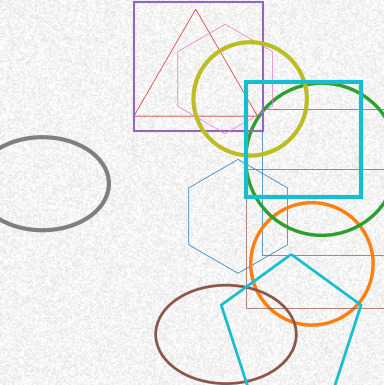[{"shape": "square", "thickness": 0.5, "radius": 0.95, "center": [0.871, 0.526]}, {"shape": "hexagon", "thickness": 0.5, "radius": 0.74, "center": [0.618, 0.438]}, {"shape": "circle", "thickness": 2.5, "radius": 0.79, "center": [0.81, 0.315]}, {"shape": "circle", "thickness": 2.5, "radius": 0.99, "center": [0.836, 0.586]}, {"shape": "triangle", "thickness": 0.5, "radius": 0.93, "center": [0.508, 0.791]}, {"shape": "square", "thickness": 1.5, "radius": 0.84, "center": [0.516, 0.827]}, {"shape": "oval", "thickness": 2, "radius": 0.91, "center": [0.587, 0.131]}, {"shape": "square", "thickness": 0.5, "radius": 0.9, "center": [0.821, 0.38]}, {"shape": "hexagon", "thickness": 0.5, "radius": 0.71, "center": [0.585, 0.795]}, {"shape": "oval", "thickness": 3, "radius": 0.86, "center": [0.11, 0.523]}, {"shape": "circle", "thickness": 3, "radius": 0.74, "center": [0.65, 0.743]}, {"shape": "pentagon", "thickness": 2, "radius": 0.95, "center": [0.756, 0.149]}, {"shape": "square", "thickness": 3, "radius": 0.74, "center": [0.788, 0.637]}]